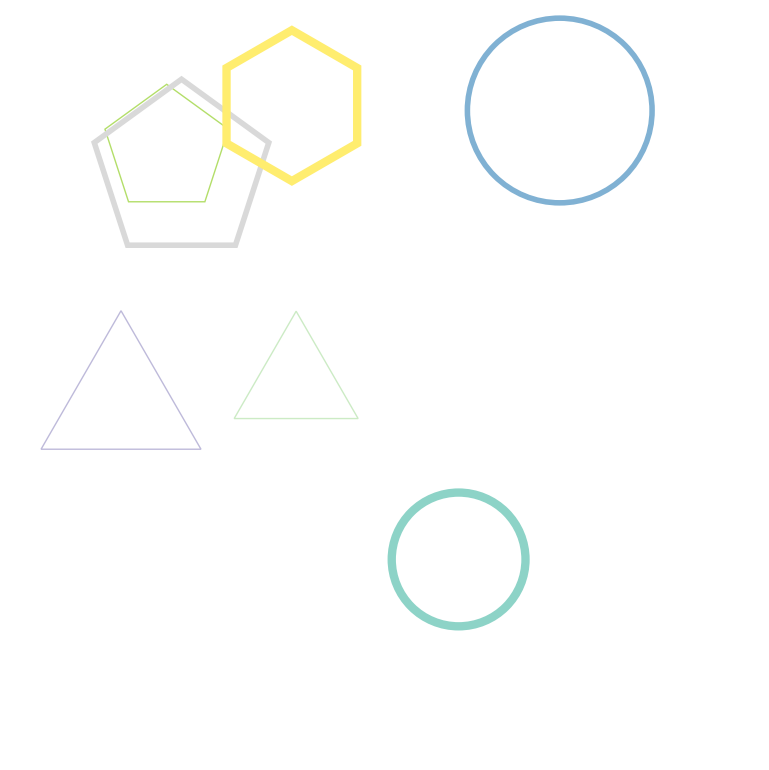[{"shape": "circle", "thickness": 3, "radius": 0.43, "center": [0.596, 0.273]}, {"shape": "triangle", "thickness": 0.5, "radius": 0.6, "center": [0.157, 0.477]}, {"shape": "circle", "thickness": 2, "radius": 0.6, "center": [0.727, 0.856]}, {"shape": "pentagon", "thickness": 0.5, "radius": 0.42, "center": [0.217, 0.806]}, {"shape": "pentagon", "thickness": 2, "radius": 0.6, "center": [0.236, 0.778]}, {"shape": "triangle", "thickness": 0.5, "radius": 0.46, "center": [0.385, 0.503]}, {"shape": "hexagon", "thickness": 3, "radius": 0.49, "center": [0.379, 0.863]}]